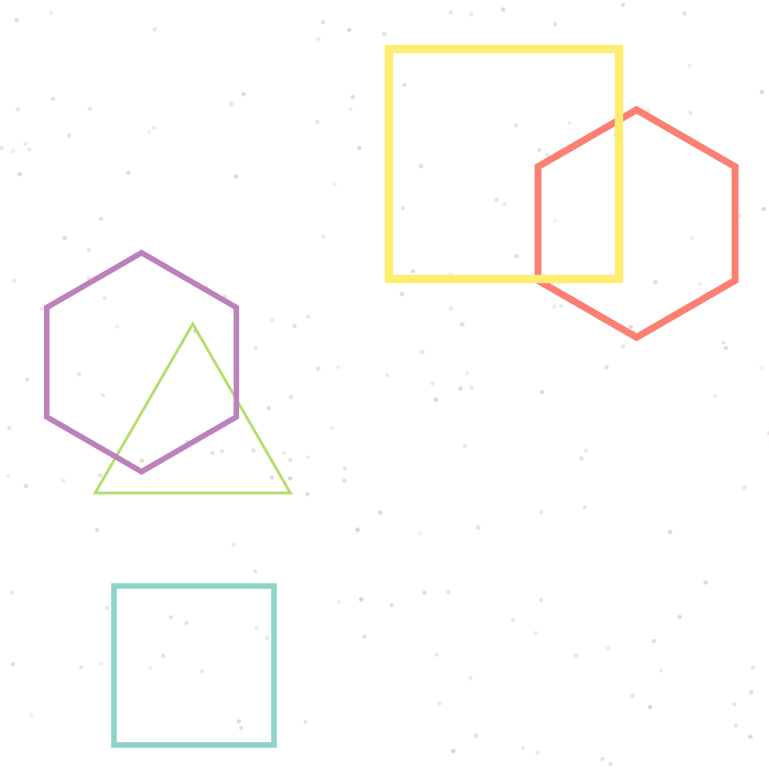[{"shape": "square", "thickness": 2, "radius": 0.52, "center": [0.251, 0.136]}, {"shape": "hexagon", "thickness": 2.5, "radius": 0.74, "center": [0.827, 0.71]}, {"shape": "triangle", "thickness": 1, "radius": 0.73, "center": [0.25, 0.433]}, {"shape": "hexagon", "thickness": 2, "radius": 0.71, "center": [0.184, 0.53]}, {"shape": "square", "thickness": 3, "radius": 0.75, "center": [0.655, 0.787]}]